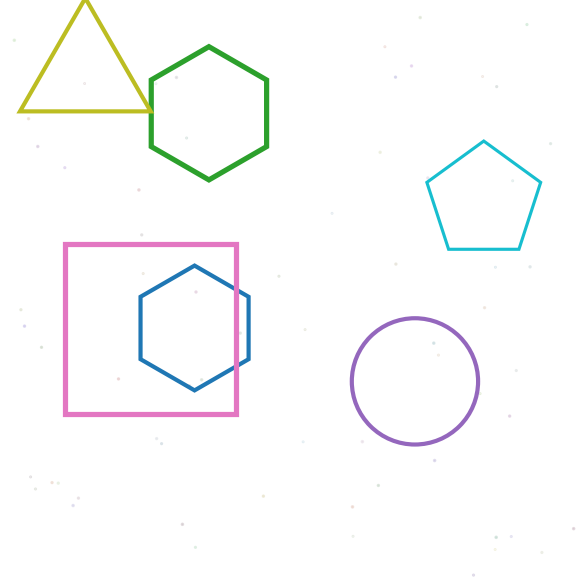[{"shape": "hexagon", "thickness": 2, "radius": 0.54, "center": [0.337, 0.431]}, {"shape": "hexagon", "thickness": 2.5, "radius": 0.58, "center": [0.362, 0.803]}, {"shape": "circle", "thickness": 2, "radius": 0.55, "center": [0.719, 0.339]}, {"shape": "square", "thickness": 2.5, "radius": 0.74, "center": [0.261, 0.429]}, {"shape": "triangle", "thickness": 2, "radius": 0.65, "center": [0.148, 0.872]}, {"shape": "pentagon", "thickness": 1.5, "radius": 0.52, "center": [0.838, 0.651]}]